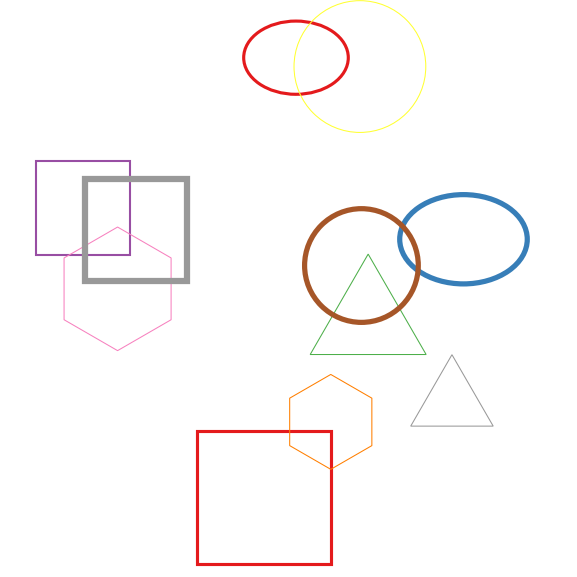[{"shape": "square", "thickness": 1.5, "radius": 0.58, "center": [0.457, 0.138]}, {"shape": "oval", "thickness": 1.5, "radius": 0.45, "center": [0.513, 0.899]}, {"shape": "oval", "thickness": 2.5, "radius": 0.55, "center": [0.803, 0.585]}, {"shape": "triangle", "thickness": 0.5, "radius": 0.58, "center": [0.638, 0.443]}, {"shape": "square", "thickness": 1, "radius": 0.4, "center": [0.143, 0.639]}, {"shape": "hexagon", "thickness": 0.5, "radius": 0.41, "center": [0.573, 0.269]}, {"shape": "circle", "thickness": 0.5, "radius": 0.57, "center": [0.623, 0.884]}, {"shape": "circle", "thickness": 2.5, "radius": 0.49, "center": [0.626, 0.539]}, {"shape": "hexagon", "thickness": 0.5, "radius": 0.53, "center": [0.204, 0.499]}, {"shape": "triangle", "thickness": 0.5, "radius": 0.41, "center": [0.783, 0.302]}, {"shape": "square", "thickness": 3, "radius": 0.44, "center": [0.236, 0.601]}]